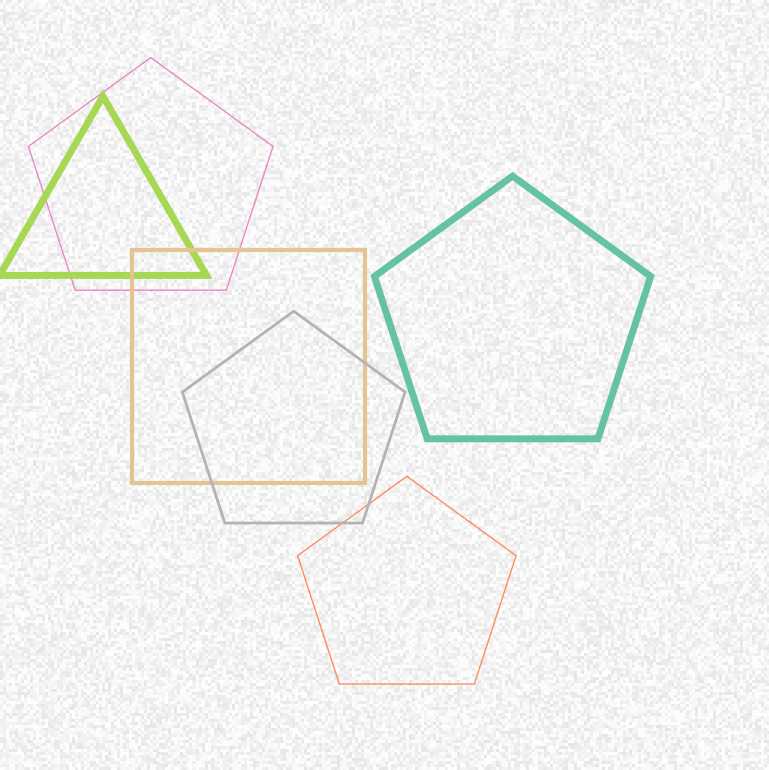[{"shape": "pentagon", "thickness": 2.5, "radius": 0.94, "center": [0.666, 0.583]}, {"shape": "pentagon", "thickness": 0.5, "radius": 0.75, "center": [0.528, 0.232]}, {"shape": "pentagon", "thickness": 0.5, "radius": 0.83, "center": [0.196, 0.758]}, {"shape": "triangle", "thickness": 2.5, "radius": 0.78, "center": [0.134, 0.72]}, {"shape": "square", "thickness": 1.5, "radius": 0.76, "center": [0.323, 0.525]}, {"shape": "pentagon", "thickness": 1, "radius": 0.76, "center": [0.381, 0.444]}]